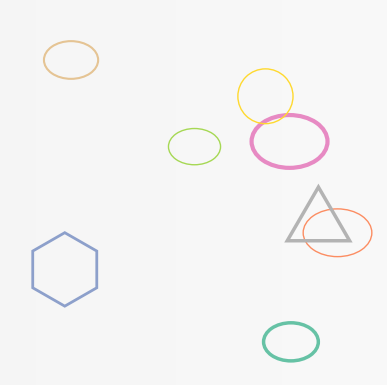[{"shape": "oval", "thickness": 2.5, "radius": 0.35, "center": [0.751, 0.112]}, {"shape": "oval", "thickness": 1, "radius": 0.44, "center": [0.871, 0.395]}, {"shape": "hexagon", "thickness": 2, "radius": 0.48, "center": [0.167, 0.3]}, {"shape": "oval", "thickness": 3, "radius": 0.49, "center": [0.747, 0.633]}, {"shape": "oval", "thickness": 1, "radius": 0.34, "center": [0.502, 0.619]}, {"shape": "circle", "thickness": 1, "radius": 0.36, "center": [0.685, 0.75]}, {"shape": "oval", "thickness": 1.5, "radius": 0.35, "center": [0.183, 0.844]}, {"shape": "triangle", "thickness": 2.5, "radius": 0.46, "center": [0.822, 0.421]}]